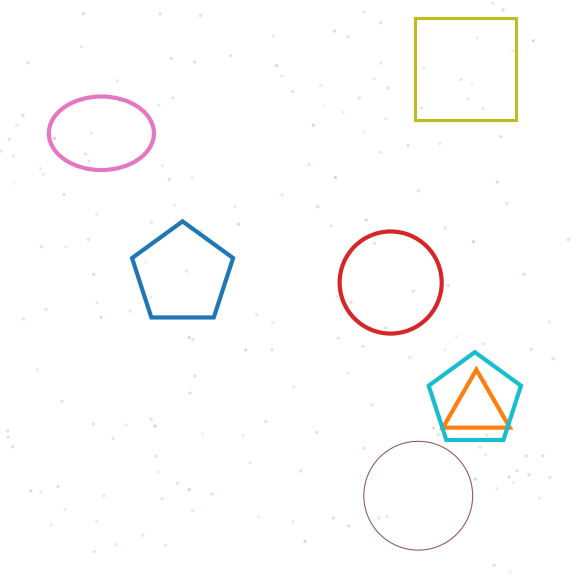[{"shape": "pentagon", "thickness": 2, "radius": 0.46, "center": [0.316, 0.524]}, {"shape": "triangle", "thickness": 2, "radius": 0.33, "center": [0.825, 0.292]}, {"shape": "circle", "thickness": 2, "radius": 0.44, "center": [0.676, 0.51]}, {"shape": "circle", "thickness": 0.5, "radius": 0.47, "center": [0.724, 0.141]}, {"shape": "oval", "thickness": 2, "radius": 0.45, "center": [0.176, 0.768]}, {"shape": "square", "thickness": 1.5, "radius": 0.44, "center": [0.806, 0.879]}, {"shape": "pentagon", "thickness": 2, "radius": 0.42, "center": [0.822, 0.305]}]